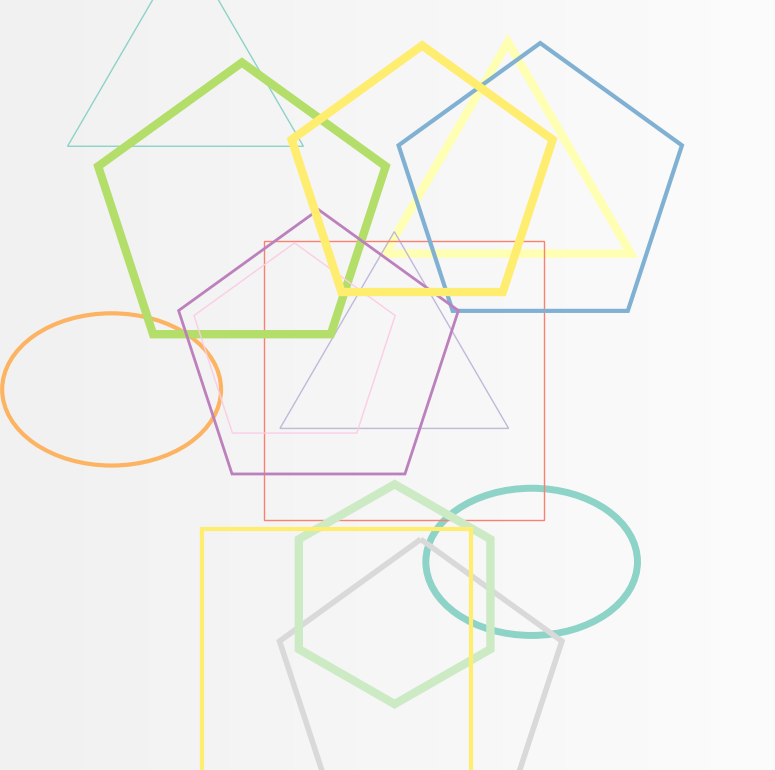[{"shape": "oval", "thickness": 2.5, "radius": 0.68, "center": [0.686, 0.27]}, {"shape": "triangle", "thickness": 0.5, "radius": 0.88, "center": [0.239, 0.898]}, {"shape": "triangle", "thickness": 3, "radius": 0.92, "center": [0.655, 0.762]}, {"shape": "triangle", "thickness": 0.5, "radius": 0.85, "center": [0.509, 0.529]}, {"shape": "square", "thickness": 0.5, "radius": 0.9, "center": [0.521, 0.506]}, {"shape": "pentagon", "thickness": 1.5, "radius": 0.96, "center": [0.697, 0.752]}, {"shape": "oval", "thickness": 1.5, "radius": 0.71, "center": [0.144, 0.494]}, {"shape": "pentagon", "thickness": 3, "radius": 0.98, "center": [0.312, 0.724]}, {"shape": "pentagon", "thickness": 0.5, "radius": 0.68, "center": [0.38, 0.548]}, {"shape": "pentagon", "thickness": 2, "radius": 0.96, "center": [0.543, 0.108]}, {"shape": "pentagon", "thickness": 1, "radius": 0.95, "center": [0.411, 0.538]}, {"shape": "hexagon", "thickness": 3, "radius": 0.71, "center": [0.509, 0.228]}, {"shape": "pentagon", "thickness": 3, "radius": 0.89, "center": [0.545, 0.764]}, {"shape": "square", "thickness": 1.5, "radius": 0.87, "center": [0.434, 0.14]}]